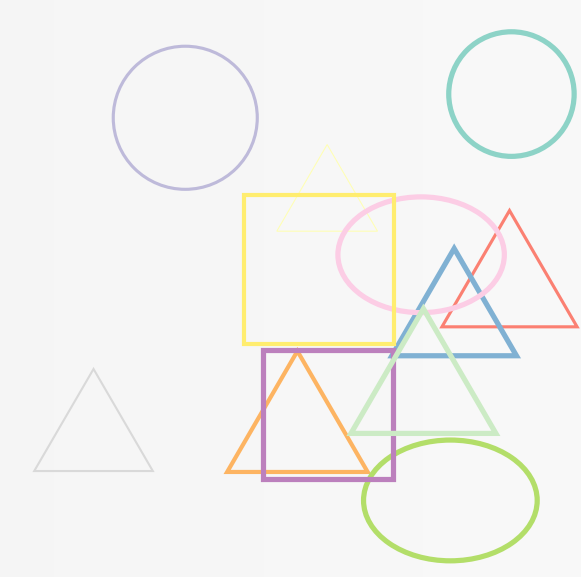[{"shape": "circle", "thickness": 2.5, "radius": 0.54, "center": [0.88, 0.836]}, {"shape": "triangle", "thickness": 0.5, "radius": 0.5, "center": [0.563, 0.649]}, {"shape": "circle", "thickness": 1.5, "radius": 0.62, "center": [0.319, 0.795]}, {"shape": "triangle", "thickness": 1.5, "radius": 0.67, "center": [0.877, 0.5]}, {"shape": "triangle", "thickness": 2.5, "radius": 0.62, "center": [0.781, 0.445]}, {"shape": "triangle", "thickness": 2, "radius": 0.7, "center": [0.512, 0.252]}, {"shape": "oval", "thickness": 2.5, "radius": 0.75, "center": [0.775, 0.133]}, {"shape": "oval", "thickness": 2.5, "radius": 0.72, "center": [0.725, 0.558]}, {"shape": "triangle", "thickness": 1, "radius": 0.59, "center": [0.161, 0.242]}, {"shape": "square", "thickness": 2.5, "radius": 0.56, "center": [0.565, 0.281]}, {"shape": "triangle", "thickness": 2.5, "radius": 0.72, "center": [0.728, 0.321]}, {"shape": "square", "thickness": 2, "radius": 0.65, "center": [0.549, 0.533]}]